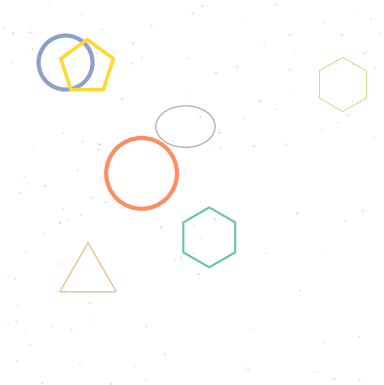[{"shape": "hexagon", "thickness": 1.5, "radius": 0.39, "center": [0.544, 0.383]}, {"shape": "circle", "thickness": 3, "radius": 0.46, "center": [0.368, 0.55]}, {"shape": "circle", "thickness": 3, "radius": 0.35, "center": [0.17, 0.838]}, {"shape": "hexagon", "thickness": 0.5, "radius": 0.35, "center": [0.89, 0.781]}, {"shape": "pentagon", "thickness": 2.5, "radius": 0.36, "center": [0.226, 0.825]}, {"shape": "triangle", "thickness": 1, "radius": 0.42, "center": [0.229, 0.285]}, {"shape": "oval", "thickness": 1, "radius": 0.39, "center": [0.482, 0.671]}]